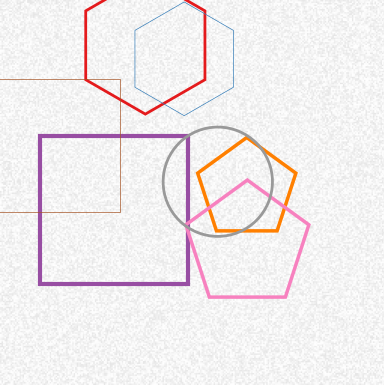[{"shape": "hexagon", "thickness": 2, "radius": 0.89, "center": [0.377, 0.882]}, {"shape": "hexagon", "thickness": 0.5, "radius": 0.74, "center": [0.478, 0.847]}, {"shape": "square", "thickness": 3, "radius": 0.96, "center": [0.295, 0.454]}, {"shape": "pentagon", "thickness": 2.5, "radius": 0.67, "center": [0.641, 0.509]}, {"shape": "square", "thickness": 0.5, "radius": 0.87, "center": [0.137, 0.622]}, {"shape": "pentagon", "thickness": 2.5, "radius": 0.84, "center": [0.642, 0.364]}, {"shape": "circle", "thickness": 2, "radius": 0.71, "center": [0.566, 0.528]}]